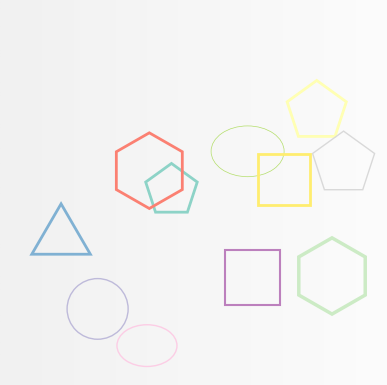[{"shape": "pentagon", "thickness": 2, "radius": 0.35, "center": [0.443, 0.505]}, {"shape": "pentagon", "thickness": 2, "radius": 0.4, "center": [0.817, 0.711]}, {"shape": "circle", "thickness": 1, "radius": 0.39, "center": [0.252, 0.198]}, {"shape": "hexagon", "thickness": 2, "radius": 0.49, "center": [0.385, 0.557]}, {"shape": "triangle", "thickness": 2, "radius": 0.44, "center": [0.158, 0.383]}, {"shape": "oval", "thickness": 0.5, "radius": 0.47, "center": [0.639, 0.607]}, {"shape": "oval", "thickness": 1, "radius": 0.39, "center": [0.379, 0.102]}, {"shape": "pentagon", "thickness": 1, "radius": 0.42, "center": [0.887, 0.575]}, {"shape": "square", "thickness": 1.5, "radius": 0.35, "center": [0.652, 0.279]}, {"shape": "hexagon", "thickness": 2.5, "radius": 0.49, "center": [0.857, 0.283]}, {"shape": "square", "thickness": 2, "radius": 0.33, "center": [0.734, 0.534]}]